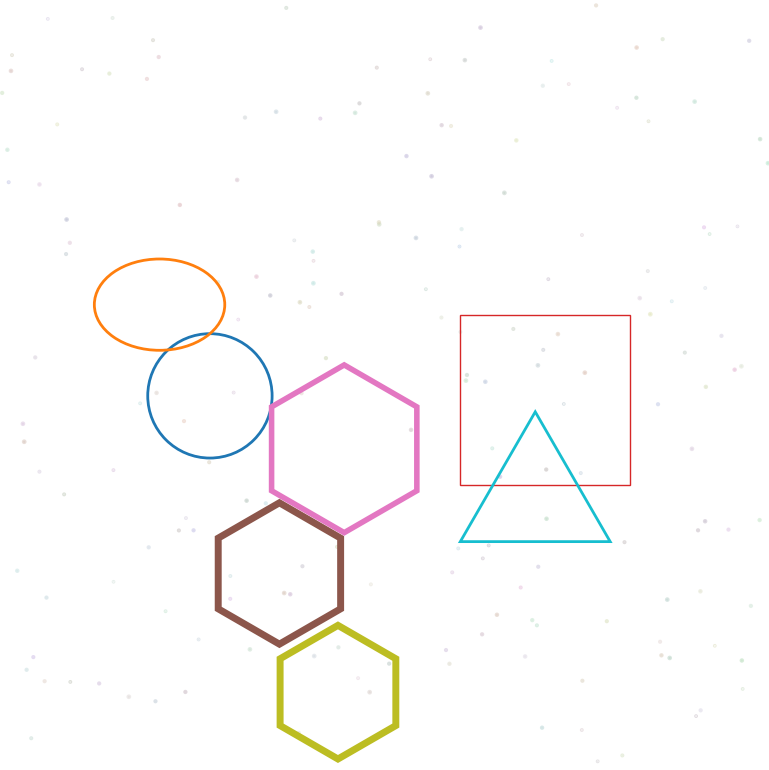[{"shape": "circle", "thickness": 1, "radius": 0.4, "center": [0.273, 0.486]}, {"shape": "oval", "thickness": 1, "radius": 0.42, "center": [0.207, 0.604]}, {"shape": "square", "thickness": 0.5, "radius": 0.55, "center": [0.708, 0.48]}, {"shape": "hexagon", "thickness": 2.5, "radius": 0.46, "center": [0.363, 0.255]}, {"shape": "hexagon", "thickness": 2, "radius": 0.54, "center": [0.447, 0.417]}, {"shape": "hexagon", "thickness": 2.5, "radius": 0.43, "center": [0.439, 0.101]}, {"shape": "triangle", "thickness": 1, "radius": 0.56, "center": [0.695, 0.353]}]